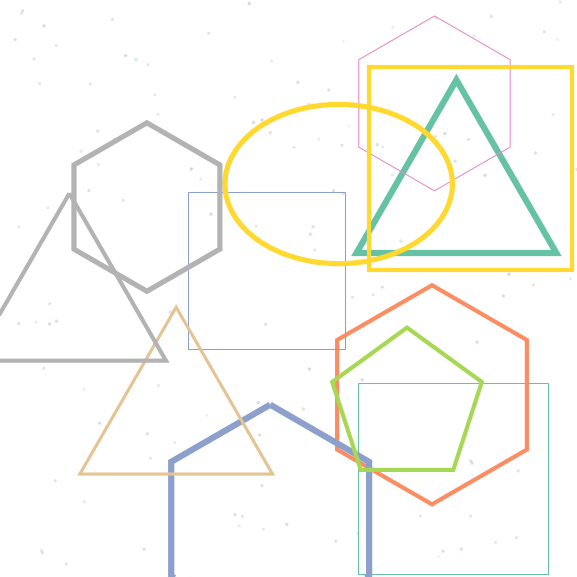[{"shape": "triangle", "thickness": 3, "radius": 1.0, "center": [0.79, 0.661]}, {"shape": "square", "thickness": 0.5, "radius": 0.83, "center": [0.784, 0.17]}, {"shape": "hexagon", "thickness": 2, "radius": 0.95, "center": [0.748, 0.316]}, {"shape": "square", "thickness": 0.5, "radius": 0.68, "center": [0.461, 0.531]}, {"shape": "hexagon", "thickness": 3, "radius": 0.99, "center": [0.468, 0.101]}, {"shape": "hexagon", "thickness": 0.5, "radius": 0.76, "center": [0.752, 0.82]}, {"shape": "pentagon", "thickness": 2, "radius": 0.68, "center": [0.705, 0.296]}, {"shape": "oval", "thickness": 2.5, "radius": 0.99, "center": [0.586, 0.68]}, {"shape": "square", "thickness": 2, "radius": 0.88, "center": [0.815, 0.707]}, {"shape": "triangle", "thickness": 1.5, "radius": 0.96, "center": [0.305, 0.275]}, {"shape": "hexagon", "thickness": 2.5, "radius": 0.73, "center": [0.254, 0.641]}, {"shape": "triangle", "thickness": 2, "radius": 0.97, "center": [0.12, 0.471]}]